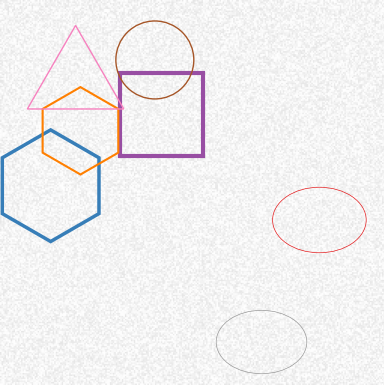[{"shape": "oval", "thickness": 0.5, "radius": 0.61, "center": [0.83, 0.429]}, {"shape": "hexagon", "thickness": 2.5, "radius": 0.72, "center": [0.132, 0.518]}, {"shape": "square", "thickness": 3, "radius": 0.54, "center": [0.419, 0.704]}, {"shape": "hexagon", "thickness": 1.5, "radius": 0.57, "center": [0.209, 0.66]}, {"shape": "circle", "thickness": 1, "radius": 0.51, "center": [0.402, 0.844]}, {"shape": "triangle", "thickness": 1, "radius": 0.72, "center": [0.196, 0.789]}, {"shape": "oval", "thickness": 0.5, "radius": 0.59, "center": [0.679, 0.112]}]